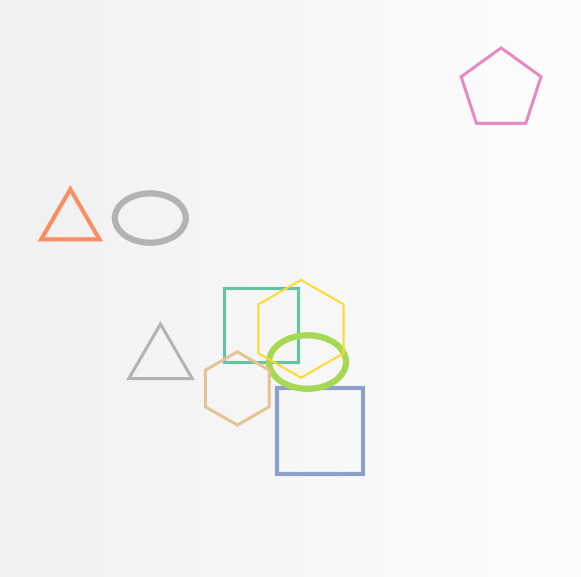[{"shape": "square", "thickness": 1.5, "radius": 0.32, "center": [0.449, 0.436]}, {"shape": "triangle", "thickness": 2, "radius": 0.29, "center": [0.121, 0.614]}, {"shape": "square", "thickness": 2, "radius": 0.37, "center": [0.55, 0.253]}, {"shape": "pentagon", "thickness": 1.5, "radius": 0.36, "center": [0.862, 0.844]}, {"shape": "oval", "thickness": 3, "radius": 0.33, "center": [0.529, 0.372]}, {"shape": "hexagon", "thickness": 1, "radius": 0.42, "center": [0.518, 0.43]}, {"shape": "hexagon", "thickness": 1.5, "radius": 0.32, "center": [0.408, 0.326]}, {"shape": "triangle", "thickness": 1.5, "radius": 0.31, "center": [0.276, 0.375]}, {"shape": "oval", "thickness": 3, "radius": 0.31, "center": [0.259, 0.622]}]